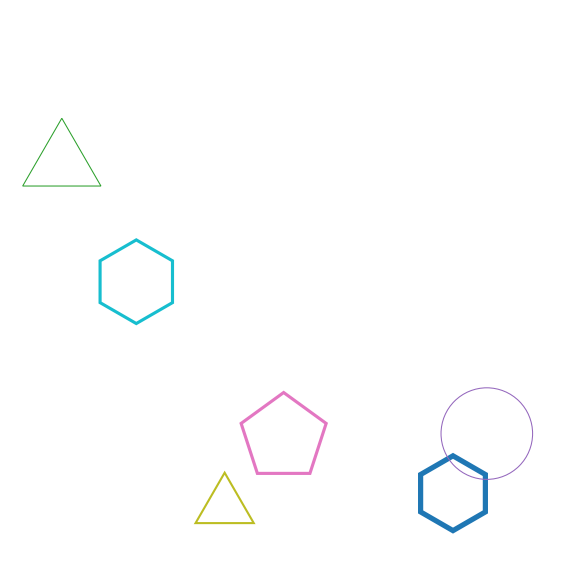[{"shape": "hexagon", "thickness": 2.5, "radius": 0.32, "center": [0.784, 0.145]}, {"shape": "triangle", "thickness": 0.5, "radius": 0.39, "center": [0.107, 0.716]}, {"shape": "circle", "thickness": 0.5, "radius": 0.4, "center": [0.843, 0.248]}, {"shape": "pentagon", "thickness": 1.5, "radius": 0.39, "center": [0.491, 0.242]}, {"shape": "triangle", "thickness": 1, "radius": 0.29, "center": [0.389, 0.122]}, {"shape": "hexagon", "thickness": 1.5, "radius": 0.36, "center": [0.236, 0.511]}]